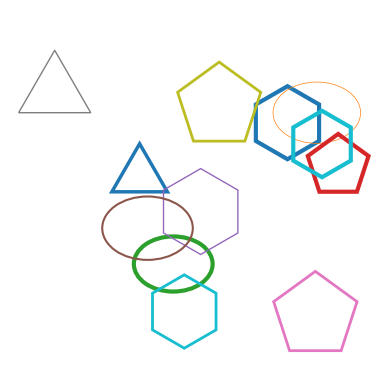[{"shape": "triangle", "thickness": 2.5, "radius": 0.42, "center": [0.363, 0.543]}, {"shape": "hexagon", "thickness": 3, "radius": 0.47, "center": [0.747, 0.681]}, {"shape": "oval", "thickness": 0.5, "radius": 0.57, "center": [0.823, 0.707]}, {"shape": "oval", "thickness": 3, "radius": 0.51, "center": [0.45, 0.314]}, {"shape": "pentagon", "thickness": 3, "radius": 0.41, "center": [0.878, 0.569]}, {"shape": "hexagon", "thickness": 1, "radius": 0.56, "center": [0.521, 0.451]}, {"shape": "oval", "thickness": 1.5, "radius": 0.59, "center": [0.383, 0.407]}, {"shape": "pentagon", "thickness": 2, "radius": 0.57, "center": [0.819, 0.181]}, {"shape": "triangle", "thickness": 1, "radius": 0.54, "center": [0.142, 0.761]}, {"shape": "pentagon", "thickness": 2, "radius": 0.57, "center": [0.569, 0.725]}, {"shape": "hexagon", "thickness": 2, "radius": 0.48, "center": [0.479, 0.191]}, {"shape": "hexagon", "thickness": 3, "radius": 0.43, "center": [0.836, 0.626]}]